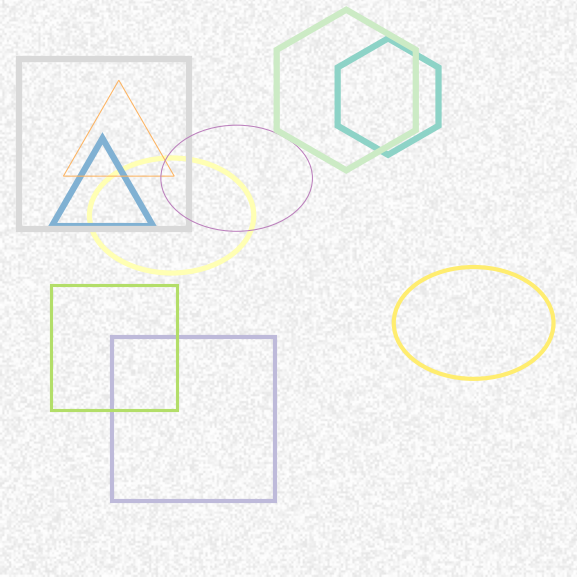[{"shape": "hexagon", "thickness": 3, "radius": 0.5, "center": [0.672, 0.832]}, {"shape": "oval", "thickness": 2.5, "radius": 0.71, "center": [0.297, 0.626]}, {"shape": "square", "thickness": 2, "radius": 0.71, "center": [0.335, 0.274]}, {"shape": "triangle", "thickness": 3, "radius": 0.51, "center": [0.177, 0.658]}, {"shape": "triangle", "thickness": 0.5, "radius": 0.55, "center": [0.206, 0.75]}, {"shape": "square", "thickness": 1.5, "radius": 0.54, "center": [0.198, 0.397]}, {"shape": "square", "thickness": 3, "radius": 0.73, "center": [0.181, 0.749]}, {"shape": "oval", "thickness": 0.5, "radius": 0.66, "center": [0.41, 0.69]}, {"shape": "hexagon", "thickness": 3, "radius": 0.7, "center": [0.6, 0.843]}, {"shape": "oval", "thickness": 2, "radius": 0.69, "center": [0.82, 0.44]}]